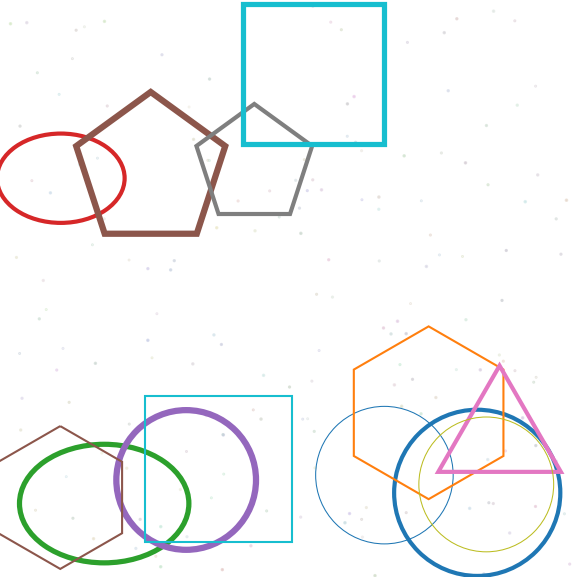[{"shape": "circle", "thickness": 0.5, "radius": 0.6, "center": [0.666, 0.176]}, {"shape": "circle", "thickness": 2, "radius": 0.72, "center": [0.826, 0.146]}, {"shape": "hexagon", "thickness": 1, "radius": 0.75, "center": [0.742, 0.284]}, {"shape": "oval", "thickness": 2.5, "radius": 0.73, "center": [0.18, 0.127]}, {"shape": "oval", "thickness": 2, "radius": 0.55, "center": [0.105, 0.691]}, {"shape": "circle", "thickness": 3, "radius": 0.6, "center": [0.322, 0.168]}, {"shape": "hexagon", "thickness": 1, "radius": 0.62, "center": [0.104, 0.138]}, {"shape": "pentagon", "thickness": 3, "radius": 0.68, "center": [0.261, 0.704]}, {"shape": "triangle", "thickness": 2, "radius": 0.61, "center": [0.865, 0.243]}, {"shape": "pentagon", "thickness": 2, "radius": 0.53, "center": [0.44, 0.714]}, {"shape": "circle", "thickness": 0.5, "radius": 0.58, "center": [0.842, 0.16]}, {"shape": "square", "thickness": 2.5, "radius": 0.61, "center": [0.543, 0.871]}, {"shape": "square", "thickness": 1, "radius": 0.63, "center": [0.378, 0.187]}]